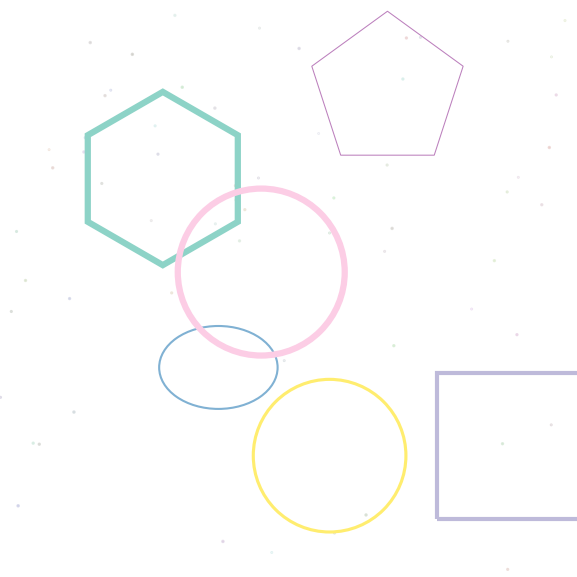[{"shape": "hexagon", "thickness": 3, "radius": 0.75, "center": [0.282, 0.69]}, {"shape": "square", "thickness": 2, "radius": 0.63, "center": [0.883, 0.227]}, {"shape": "oval", "thickness": 1, "radius": 0.51, "center": [0.378, 0.363]}, {"shape": "circle", "thickness": 3, "radius": 0.72, "center": [0.452, 0.528]}, {"shape": "pentagon", "thickness": 0.5, "radius": 0.69, "center": [0.671, 0.842]}, {"shape": "circle", "thickness": 1.5, "radius": 0.66, "center": [0.571, 0.21]}]